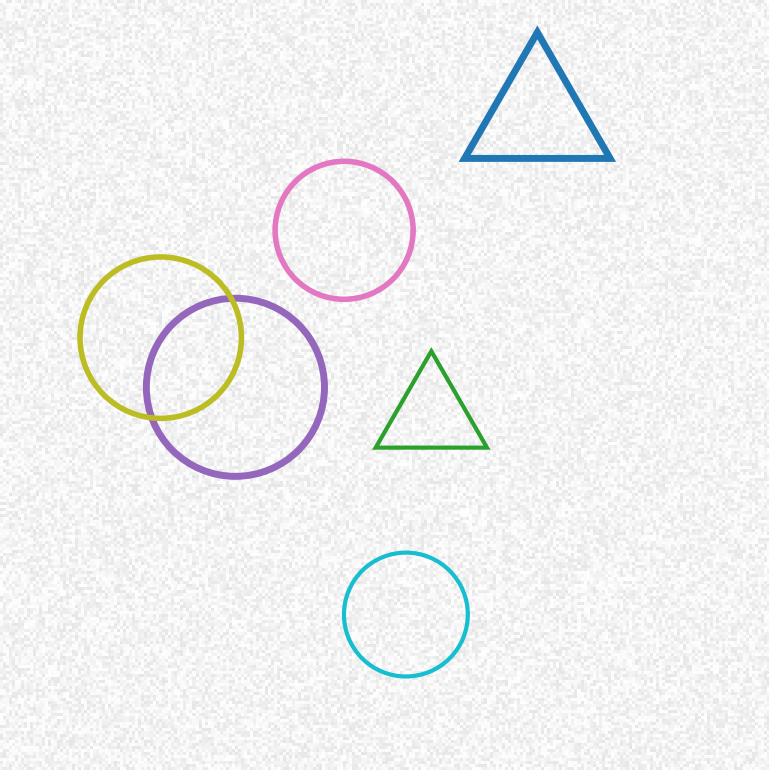[{"shape": "triangle", "thickness": 2.5, "radius": 0.55, "center": [0.698, 0.849]}, {"shape": "triangle", "thickness": 1.5, "radius": 0.42, "center": [0.56, 0.46]}, {"shape": "circle", "thickness": 2.5, "radius": 0.58, "center": [0.306, 0.497]}, {"shape": "circle", "thickness": 2, "radius": 0.45, "center": [0.447, 0.701]}, {"shape": "circle", "thickness": 2, "radius": 0.52, "center": [0.209, 0.561]}, {"shape": "circle", "thickness": 1.5, "radius": 0.4, "center": [0.527, 0.202]}]